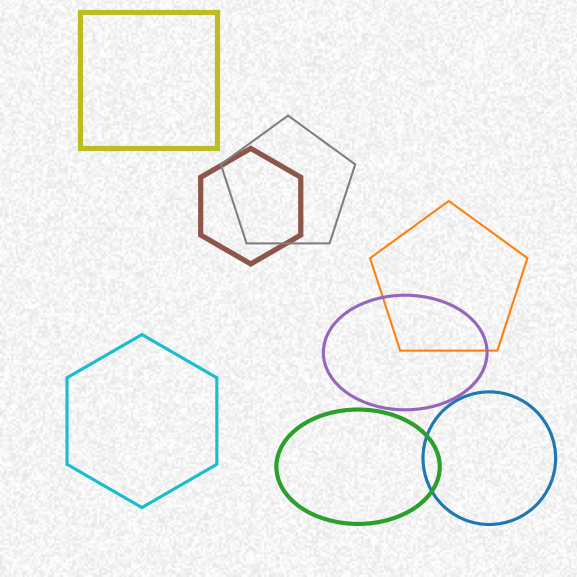[{"shape": "circle", "thickness": 1.5, "radius": 0.57, "center": [0.847, 0.206]}, {"shape": "pentagon", "thickness": 1, "radius": 0.72, "center": [0.777, 0.508]}, {"shape": "oval", "thickness": 2, "radius": 0.71, "center": [0.62, 0.191]}, {"shape": "oval", "thickness": 1.5, "radius": 0.71, "center": [0.702, 0.389]}, {"shape": "hexagon", "thickness": 2.5, "radius": 0.5, "center": [0.434, 0.642]}, {"shape": "pentagon", "thickness": 1, "radius": 0.61, "center": [0.499, 0.677]}, {"shape": "square", "thickness": 2.5, "radius": 0.59, "center": [0.257, 0.861]}, {"shape": "hexagon", "thickness": 1.5, "radius": 0.75, "center": [0.246, 0.27]}]